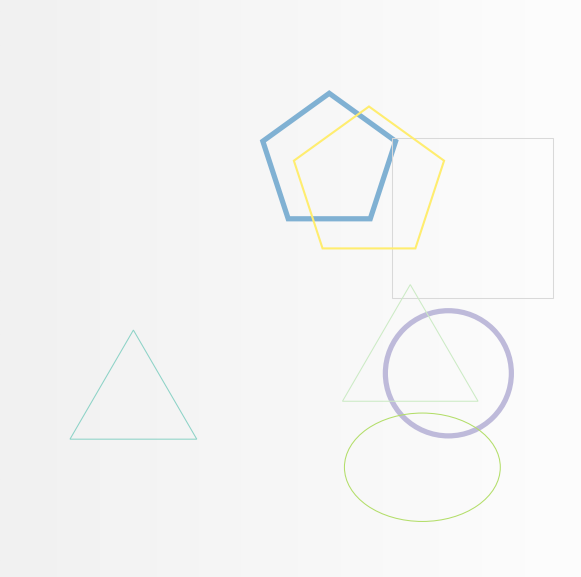[{"shape": "triangle", "thickness": 0.5, "radius": 0.63, "center": [0.229, 0.302]}, {"shape": "circle", "thickness": 2.5, "radius": 0.54, "center": [0.771, 0.353]}, {"shape": "pentagon", "thickness": 2.5, "radius": 0.6, "center": [0.566, 0.717]}, {"shape": "oval", "thickness": 0.5, "radius": 0.67, "center": [0.727, 0.19]}, {"shape": "square", "thickness": 0.5, "radius": 0.69, "center": [0.813, 0.622]}, {"shape": "triangle", "thickness": 0.5, "radius": 0.67, "center": [0.706, 0.372]}, {"shape": "pentagon", "thickness": 1, "radius": 0.68, "center": [0.635, 0.679]}]